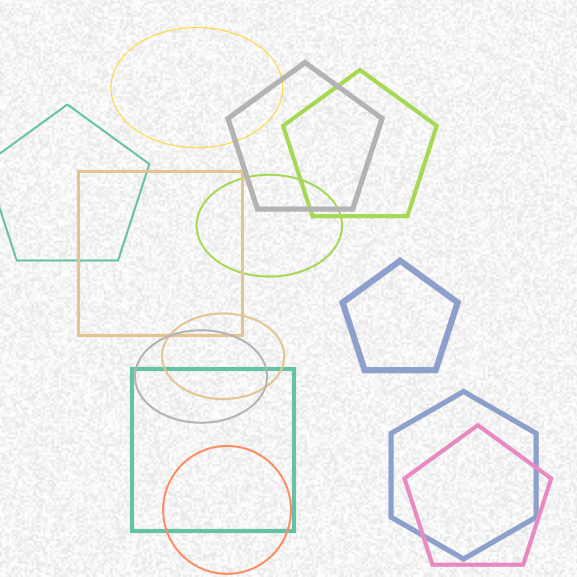[{"shape": "pentagon", "thickness": 1, "radius": 0.75, "center": [0.117, 0.669]}, {"shape": "square", "thickness": 2, "radius": 0.7, "center": [0.369, 0.22]}, {"shape": "circle", "thickness": 1, "radius": 0.55, "center": [0.393, 0.116]}, {"shape": "pentagon", "thickness": 3, "radius": 0.52, "center": [0.693, 0.443]}, {"shape": "hexagon", "thickness": 2.5, "radius": 0.73, "center": [0.803, 0.176]}, {"shape": "pentagon", "thickness": 2, "radius": 0.67, "center": [0.827, 0.129]}, {"shape": "pentagon", "thickness": 2, "radius": 0.7, "center": [0.623, 0.738]}, {"shape": "oval", "thickness": 1, "radius": 0.63, "center": [0.466, 0.608]}, {"shape": "oval", "thickness": 0.5, "radius": 0.74, "center": [0.341, 0.847]}, {"shape": "oval", "thickness": 1, "radius": 0.53, "center": [0.386, 0.382]}, {"shape": "square", "thickness": 1.5, "radius": 0.71, "center": [0.277, 0.561]}, {"shape": "oval", "thickness": 1, "radius": 0.57, "center": [0.348, 0.347]}, {"shape": "pentagon", "thickness": 2.5, "radius": 0.7, "center": [0.528, 0.751]}]